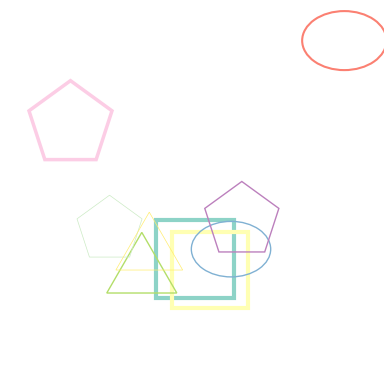[{"shape": "square", "thickness": 3, "radius": 0.51, "center": [0.507, 0.327]}, {"shape": "square", "thickness": 3, "radius": 0.49, "center": [0.545, 0.298]}, {"shape": "oval", "thickness": 1.5, "radius": 0.55, "center": [0.894, 0.895]}, {"shape": "oval", "thickness": 1, "radius": 0.52, "center": [0.6, 0.353]}, {"shape": "triangle", "thickness": 1, "radius": 0.53, "center": [0.368, 0.291]}, {"shape": "pentagon", "thickness": 2.5, "radius": 0.57, "center": [0.183, 0.677]}, {"shape": "pentagon", "thickness": 1, "radius": 0.51, "center": [0.628, 0.427]}, {"shape": "pentagon", "thickness": 0.5, "radius": 0.44, "center": [0.285, 0.404]}, {"shape": "triangle", "thickness": 0.5, "radius": 0.5, "center": [0.388, 0.349]}]